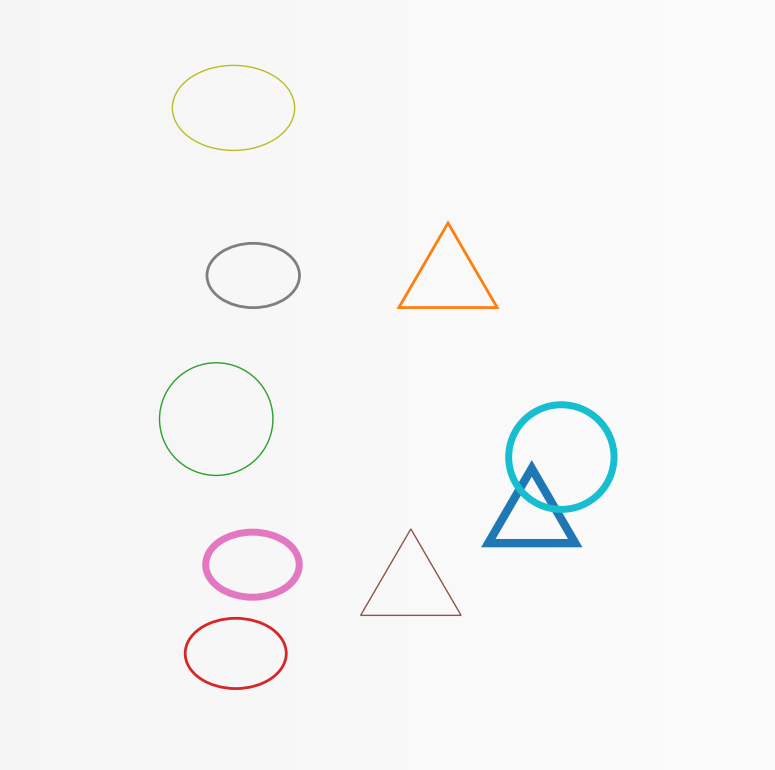[{"shape": "triangle", "thickness": 3, "radius": 0.32, "center": [0.686, 0.327]}, {"shape": "triangle", "thickness": 1, "radius": 0.37, "center": [0.578, 0.637]}, {"shape": "circle", "thickness": 0.5, "radius": 0.37, "center": [0.279, 0.456]}, {"shape": "oval", "thickness": 1, "radius": 0.33, "center": [0.304, 0.151]}, {"shape": "triangle", "thickness": 0.5, "radius": 0.37, "center": [0.53, 0.238]}, {"shape": "oval", "thickness": 2.5, "radius": 0.3, "center": [0.326, 0.267]}, {"shape": "oval", "thickness": 1, "radius": 0.3, "center": [0.327, 0.642]}, {"shape": "oval", "thickness": 0.5, "radius": 0.39, "center": [0.301, 0.86]}, {"shape": "circle", "thickness": 2.5, "radius": 0.34, "center": [0.724, 0.406]}]